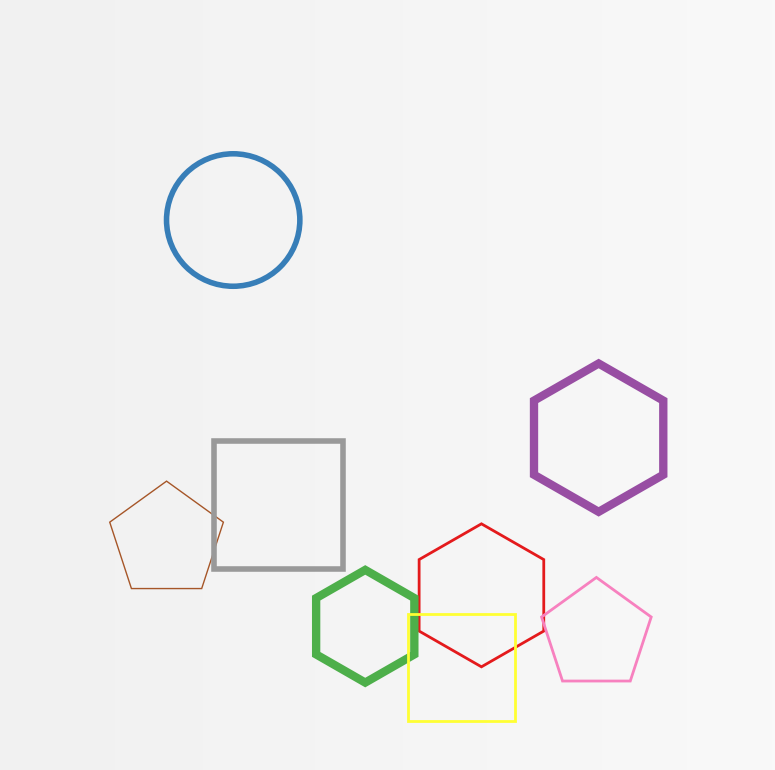[{"shape": "hexagon", "thickness": 1, "radius": 0.46, "center": [0.621, 0.227]}, {"shape": "circle", "thickness": 2, "radius": 0.43, "center": [0.301, 0.714]}, {"shape": "hexagon", "thickness": 3, "radius": 0.37, "center": [0.471, 0.187]}, {"shape": "hexagon", "thickness": 3, "radius": 0.48, "center": [0.772, 0.432]}, {"shape": "square", "thickness": 1, "radius": 0.35, "center": [0.596, 0.133]}, {"shape": "pentagon", "thickness": 0.5, "radius": 0.39, "center": [0.215, 0.298]}, {"shape": "pentagon", "thickness": 1, "radius": 0.37, "center": [0.77, 0.176]}, {"shape": "square", "thickness": 2, "radius": 0.42, "center": [0.36, 0.344]}]